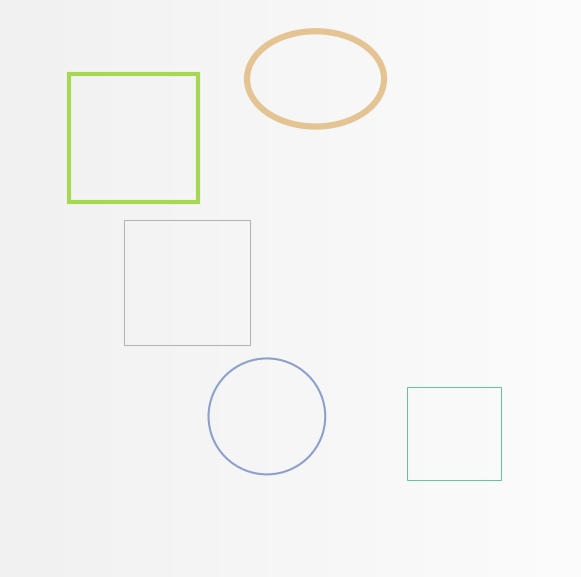[{"shape": "square", "thickness": 0.5, "radius": 0.41, "center": [0.781, 0.248]}, {"shape": "circle", "thickness": 1, "radius": 0.5, "center": [0.459, 0.278]}, {"shape": "square", "thickness": 2, "radius": 0.56, "center": [0.23, 0.76]}, {"shape": "oval", "thickness": 3, "radius": 0.59, "center": [0.543, 0.863]}, {"shape": "square", "thickness": 0.5, "radius": 0.54, "center": [0.322, 0.51]}]